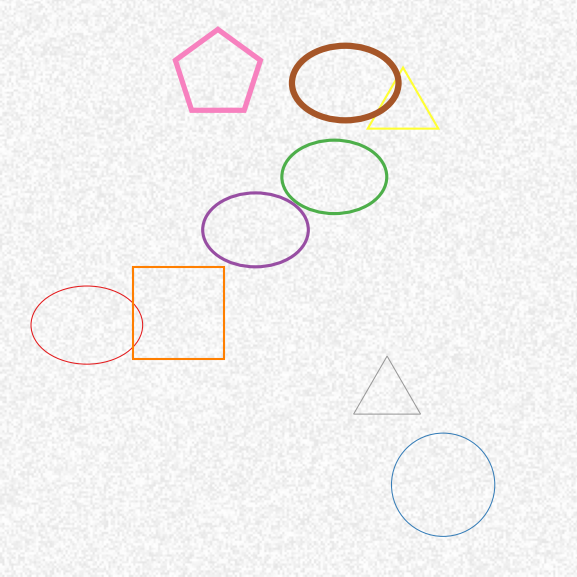[{"shape": "oval", "thickness": 0.5, "radius": 0.48, "center": [0.15, 0.436]}, {"shape": "circle", "thickness": 0.5, "radius": 0.45, "center": [0.767, 0.16]}, {"shape": "oval", "thickness": 1.5, "radius": 0.45, "center": [0.579, 0.693]}, {"shape": "oval", "thickness": 1.5, "radius": 0.46, "center": [0.442, 0.601]}, {"shape": "square", "thickness": 1, "radius": 0.4, "center": [0.309, 0.457]}, {"shape": "triangle", "thickness": 1, "radius": 0.35, "center": [0.698, 0.812]}, {"shape": "oval", "thickness": 3, "radius": 0.46, "center": [0.598, 0.855]}, {"shape": "pentagon", "thickness": 2.5, "radius": 0.39, "center": [0.377, 0.871]}, {"shape": "triangle", "thickness": 0.5, "radius": 0.33, "center": [0.67, 0.316]}]